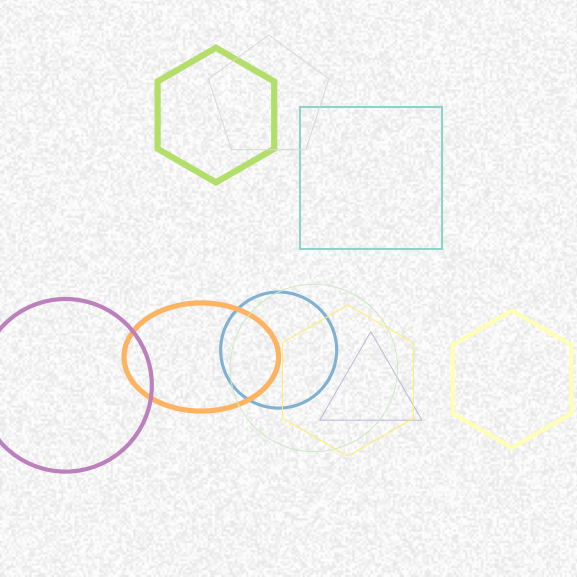[{"shape": "square", "thickness": 1, "radius": 0.61, "center": [0.642, 0.691]}, {"shape": "hexagon", "thickness": 2, "radius": 0.59, "center": [0.887, 0.343]}, {"shape": "triangle", "thickness": 0.5, "radius": 0.51, "center": [0.642, 0.323]}, {"shape": "circle", "thickness": 1.5, "radius": 0.5, "center": [0.483, 0.393]}, {"shape": "oval", "thickness": 2.5, "radius": 0.67, "center": [0.349, 0.381]}, {"shape": "hexagon", "thickness": 3, "radius": 0.58, "center": [0.374, 0.8]}, {"shape": "pentagon", "thickness": 0.5, "radius": 0.55, "center": [0.465, 0.829]}, {"shape": "circle", "thickness": 2, "radius": 0.75, "center": [0.113, 0.332]}, {"shape": "circle", "thickness": 0.5, "radius": 0.72, "center": [0.543, 0.362]}, {"shape": "hexagon", "thickness": 0.5, "radius": 0.65, "center": [0.602, 0.34]}]